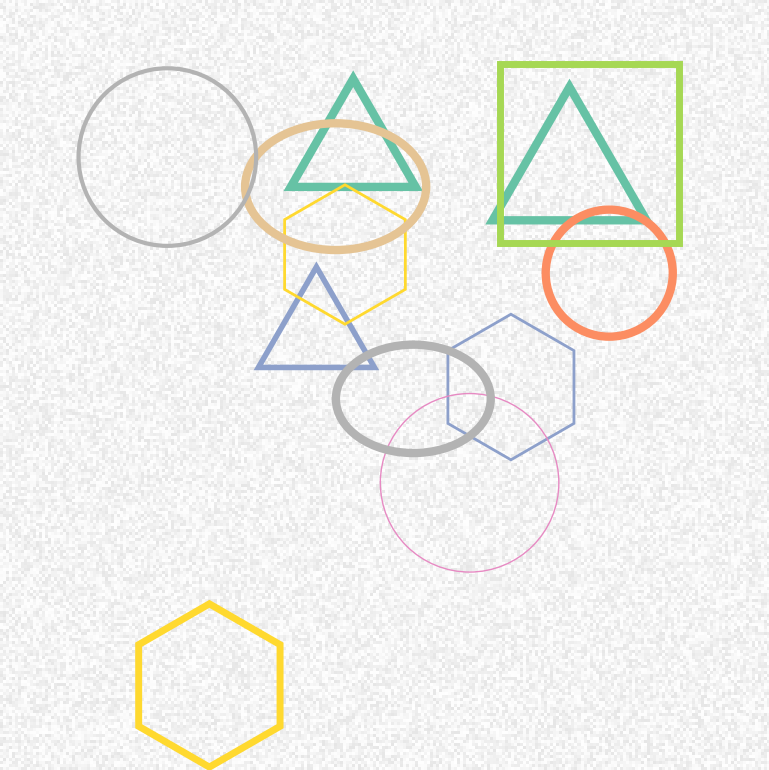[{"shape": "triangle", "thickness": 3, "radius": 0.47, "center": [0.459, 0.804]}, {"shape": "triangle", "thickness": 3, "radius": 0.58, "center": [0.74, 0.772]}, {"shape": "circle", "thickness": 3, "radius": 0.41, "center": [0.791, 0.645]}, {"shape": "hexagon", "thickness": 1, "radius": 0.47, "center": [0.664, 0.497]}, {"shape": "triangle", "thickness": 2, "radius": 0.43, "center": [0.411, 0.566]}, {"shape": "circle", "thickness": 0.5, "radius": 0.58, "center": [0.61, 0.373]}, {"shape": "square", "thickness": 2.5, "radius": 0.58, "center": [0.765, 0.801]}, {"shape": "hexagon", "thickness": 1, "radius": 0.45, "center": [0.448, 0.669]}, {"shape": "hexagon", "thickness": 2.5, "radius": 0.53, "center": [0.272, 0.11]}, {"shape": "oval", "thickness": 3, "radius": 0.59, "center": [0.436, 0.758]}, {"shape": "oval", "thickness": 3, "radius": 0.5, "center": [0.537, 0.482]}, {"shape": "circle", "thickness": 1.5, "radius": 0.58, "center": [0.217, 0.796]}]